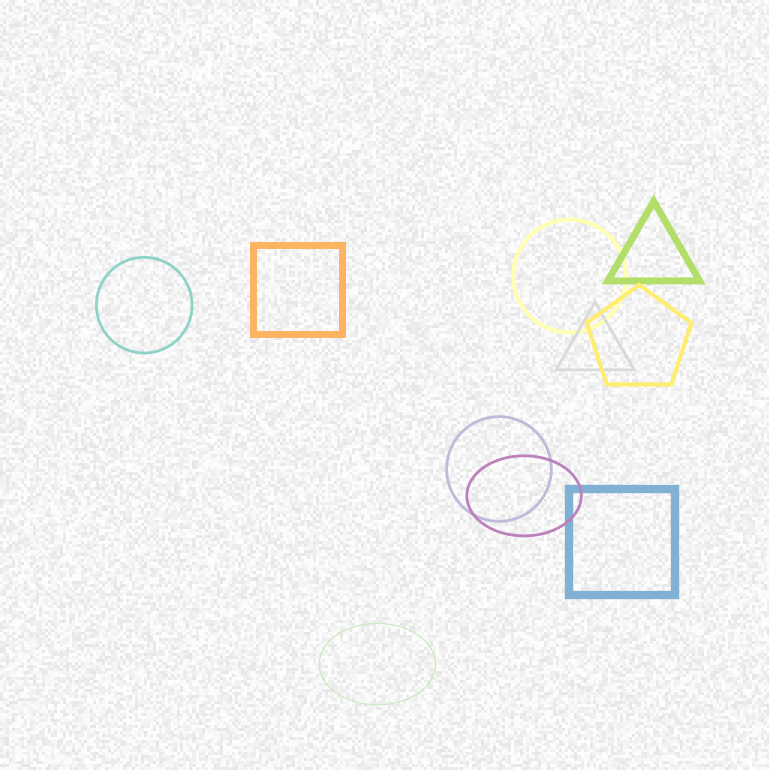[{"shape": "circle", "thickness": 1, "radius": 0.31, "center": [0.187, 0.604]}, {"shape": "circle", "thickness": 1.5, "radius": 0.37, "center": [0.74, 0.642]}, {"shape": "circle", "thickness": 1, "radius": 0.34, "center": [0.648, 0.391]}, {"shape": "square", "thickness": 3, "radius": 0.34, "center": [0.808, 0.296]}, {"shape": "square", "thickness": 2.5, "radius": 0.29, "center": [0.386, 0.624]}, {"shape": "triangle", "thickness": 2.5, "radius": 0.34, "center": [0.849, 0.67]}, {"shape": "triangle", "thickness": 1, "radius": 0.29, "center": [0.773, 0.549]}, {"shape": "oval", "thickness": 1, "radius": 0.37, "center": [0.681, 0.356]}, {"shape": "oval", "thickness": 0.5, "radius": 0.38, "center": [0.49, 0.137]}, {"shape": "pentagon", "thickness": 1.5, "radius": 0.36, "center": [0.83, 0.559]}]